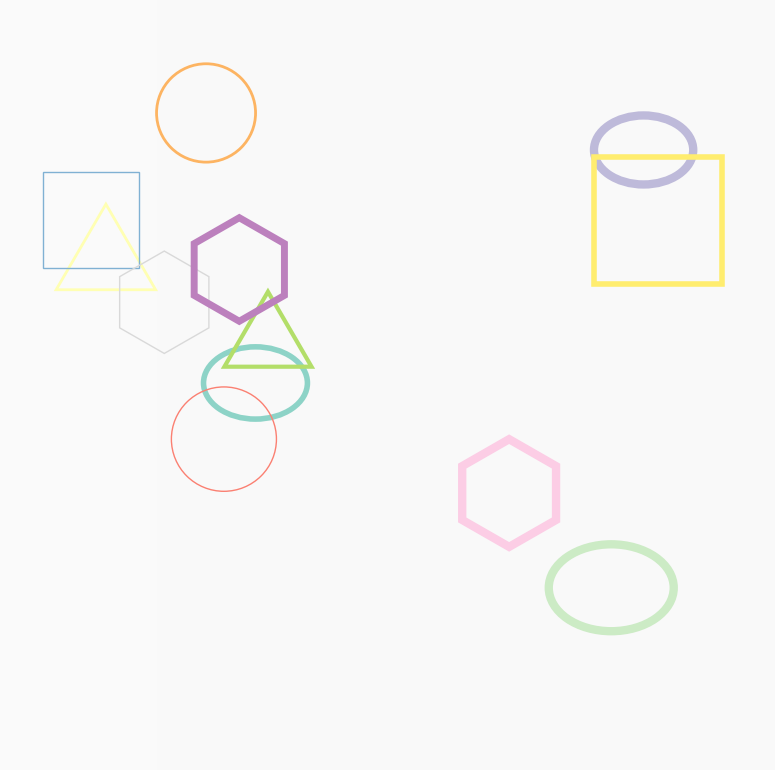[{"shape": "oval", "thickness": 2, "radius": 0.34, "center": [0.33, 0.503]}, {"shape": "triangle", "thickness": 1, "radius": 0.37, "center": [0.137, 0.661]}, {"shape": "oval", "thickness": 3, "radius": 0.32, "center": [0.83, 0.805]}, {"shape": "circle", "thickness": 0.5, "radius": 0.34, "center": [0.289, 0.43]}, {"shape": "square", "thickness": 0.5, "radius": 0.31, "center": [0.118, 0.714]}, {"shape": "circle", "thickness": 1, "radius": 0.32, "center": [0.266, 0.853]}, {"shape": "triangle", "thickness": 1.5, "radius": 0.32, "center": [0.346, 0.556]}, {"shape": "hexagon", "thickness": 3, "radius": 0.35, "center": [0.657, 0.36]}, {"shape": "hexagon", "thickness": 0.5, "radius": 0.33, "center": [0.212, 0.607]}, {"shape": "hexagon", "thickness": 2.5, "radius": 0.34, "center": [0.309, 0.65]}, {"shape": "oval", "thickness": 3, "radius": 0.4, "center": [0.789, 0.237]}, {"shape": "square", "thickness": 2, "radius": 0.41, "center": [0.849, 0.714]}]